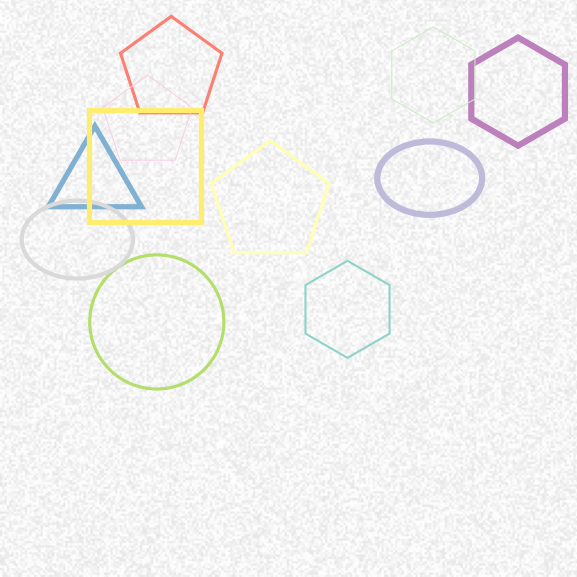[{"shape": "hexagon", "thickness": 1, "radius": 0.42, "center": [0.602, 0.464]}, {"shape": "pentagon", "thickness": 1.5, "radius": 0.54, "center": [0.468, 0.648]}, {"shape": "oval", "thickness": 3, "radius": 0.45, "center": [0.744, 0.691]}, {"shape": "pentagon", "thickness": 1.5, "radius": 0.46, "center": [0.297, 0.878]}, {"shape": "triangle", "thickness": 2.5, "radius": 0.47, "center": [0.164, 0.688]}, {"shape": "circle", "thickness": 1.5, "radius": 0.58, "center": [0.272, 0.442]}, {"shape": "pentagon", "thickness": 0.5, "radius": 0.41, "center": [0.255, 0.788]}, {"shape": "oval", "thickness": 2, "radius": 0.48, "center": [0.134, 0.584]}, {"shape": "hexagon", "thickness": 3, "radius": 0.47, "center": [0.897, 0.84]}, {"shape": "hexagon", "thickness": 0.5, "radius": 0.42, "center": [0.75, 0.869]}, {"shape": "square", "thickness": 2.5, "radius": 0.49, "center": [0.251, 0.711]}]